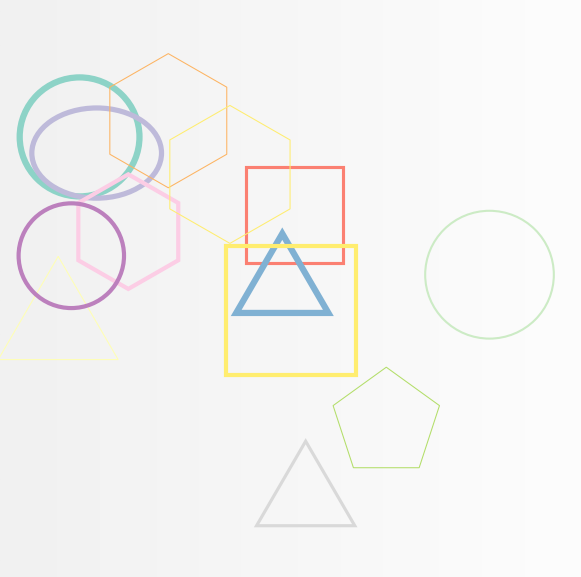[{"shape": "circle", "thickness": 3, "radius": 0.52, "center": [0.137, 0.762]}, {"shape": "triangle", "thickness": 0.5, "radius": 0.6, "center": [0.1, 0.436]}, {"shape": "oval", "thickness": 2.5, "radius": 0.56, "center": [0.166, 0.734]}, {"shape": "square", "thickness": 1.5, "radius": 0.41, "center": [0.507, 0.627]}, {"shape": "triangle", "thickness": 3, "radius": 0.46, "center": [0.486, 0.503]}, {"shape": "hexagon", "thickness": 0.5, "radius": 0.58, "center": [0.29, 0.79]}, {"shape": "pentagon", "thickness": 0.5, "radius": 0.48, "center": [0.665, 0.267]}, {"shape": "hexagon", "thickness": 2, "radius": 0.5, "center": [0.221, 0.598]}, {"shape": "triangle", "thickness": 1.5, "radius": 0.49, "center": [0.526, 0.138]}, {"shape": "circle", "thickness": 2, "radius": 0.45, "center": [0.123, 0.556]}, {"shape": "circle", "thickness": 1, "radius": 0.55, "center": [0.842, 0.523]}, {"shape": "square", "thickness": 2, "radius": 0.56, "center": [0.5, 0.461]}, {"shape": "hexagon", "thickness": 0.5, "radius": 0.6, "center": [0.396, 0.697]}]